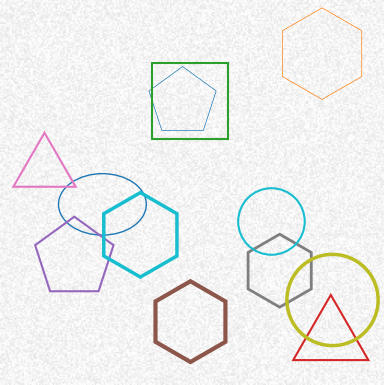[{"shape": "pentagon", "thickness": 0.5, "radius": 0.46, "center": [0.474, 0.735]}, {"shape": "oval", "thickness": 1, "radius": 0.57, "center": [0.266, 0.469]}, {"shape": "hexagon", "thickness": 0.5, "radius": 0.59, "center": [0.837, 0.861]}, {"shape": "square", "thickness": 1.5, "radius": 0.5, "center": [0.494, 0.738]}, {"shape": "triangle", "thickness": 1.5, "radius": 0.56, "center": [0.859, 0.121]}, {"shape": "pentagon", "thickness": 1.5, "radius": 0.54, "center": [0.193, 0.33]}, {"shape": "hexagon", "thickness": 3, "radius": 0.52, "center": [0.495, 0.165]}, {"shape": "triangle", "thickness": 1.5, "radius": 0.47, "center": [0.116, 0.562]}, {"shape": "hexagon", "thickness": 2, "radius": 0.47, "center": [0.726, 0.297]}, {"shape": "circle", "thickness": 2.5, "radius": 0.59, "center": [0.864, 0.221]}, {"shape": "circle", "thickness": 1.5, "radius": 0.43, "center": [0.705, 0.425]}, {"shape": "hexagon", "thickness": 2.5, "radius": 0.55, "center": [0.365, 0.39]}]